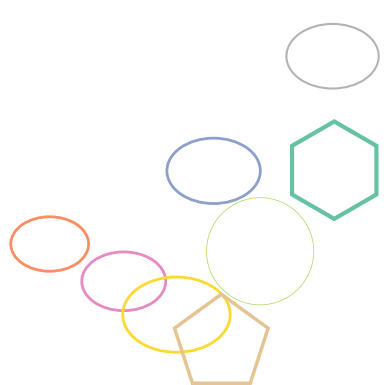[{"shape": "hexagon", "thickness": 3, "radius": 0.63, "center": [0.868, 0.558]}, {"shape": "oval", "thickness": 2, "radius": 0.51, "center": [0.129, 0.366]}, {"shape": "oval", "thickness": 2, "radius": 0.61, "center": [0.555, 0.556]}, {"shape": "oval", "thickness": 2, "radius": 0.54, "center": [0.321, 0.269]}, {"shape": "circle", "thickness": 0.5, "radius": 0.7, "center": [0.676, 0.347]}, {"shape": "oval", "thickness": 2, "radius": 0.7, "center": [0.458, 0.183]}, {"shape": "pentagon", "thickness": 2.5, "radius": 0.64, "center": [0.575, 0.108]}, {"shape": "oval", "thickness": 1.5, "radius": 0.6, "center": [0.864, 0.854]}]